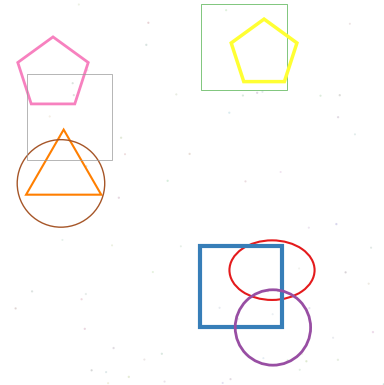[{"shape": "oval", "thickness": 1.5, "radius": 0.55, "center": [0.707, 0.298]}, {"shape": "square", "thickness": 3, "radius": 0.53, "center": [0.626, 0.256]}, {"shape": "square", "thickness": 0.5, "radius": 0.56, "center": [0.634, 0.878]}, {"shape": "circle", "thickness": 2, "radius": 0.49, "center": [0.709, 0.149]}, {"shape": "triangle", "thickness": 1.5, "radius": 0.56, "center": [0.165, 0.551]}, {"shape": "pentagon", "thickness": 2.5, "radius": 0.45, "center": [0.686, 0.861]}, {"shape": "circle", "thickness": 1, "radius": 0.57, "center": [0.158, 0.524]}, {"shape": "pentagon", "thickness": 2, "radius": 0.48, "center": [0.138, 0.808]}, {"shape": "square", "thickness": 0.5, "radius": 0.55, "center": [0.18, 0.696]}]